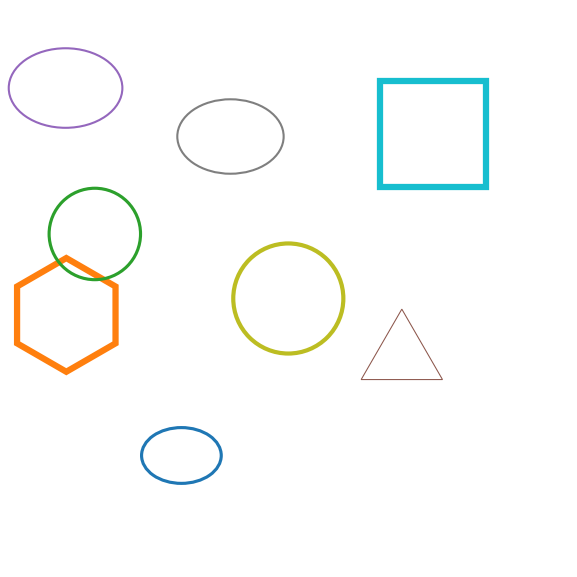[{"shape": "oval", "thickness": 1.5, "radius": 0.34, "center": [0.314, 0.21]}, {"shape": "hexagon", "thickness": 3, "radius": 0.49, "center": [0.115, 0.454]}, {"shape": "circle", "thickness": 1.5, "radius": 0.4, "center": [0.164, 0.594]}, {"shape": "oval", "thickness": 1, "radius": 0.49, "center": [0.114, 0.847]}, {"shape": "triangle", "thickness": 0.5, "radius": 0.41, "center": [0.696, 0.383]}, {"shape": "oval", "thickness": 1, "radius": 0.46, "center": [0.399, 0.763]}, {"shape": "circle", "thickness": 2, "radius": 0.48, "center": [0.499, 0.482]}, {"shape": "square", "thickness": 3, "radius": 0.46, "center": [0.749, 0.768]}]